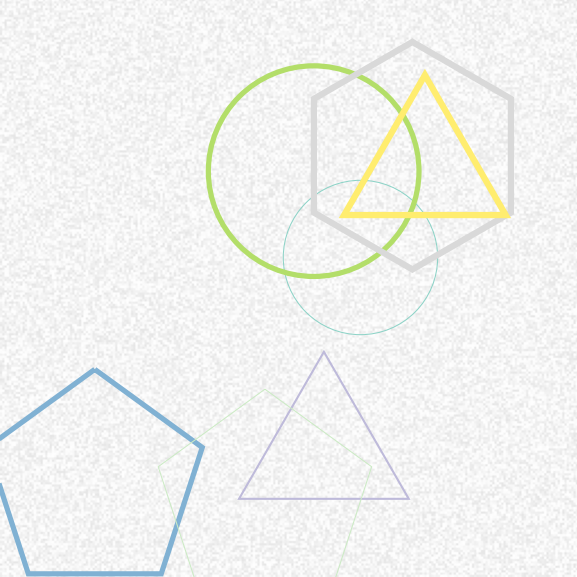[{"shape": "circle", "thickness": 0.5, "radius": 0.67, "center": [0.624, 0.553]}, {"shape": "triangle", "thickness": 1, "radius": 0.85, "center": [0.561, 0.22]}, {"shape": "pentagon", "thickness": 2.5, "radius": 0.98, "center": [0.164, 0.164]}, {"shape": "circle", "thickness": 2.5, "radius": 0.91, "center": [0.543, 0.703]}, {"shape": "hexagon", "thickness": 3, "radius": 0.98, "center": [0.714, 0.73]}, {"shape": "pentagon", "thickness": 0.5, "radius": 0.97, "center": [0.459, 0.131]}, {"shape": "triangle", "thickness": 3, "radius": 0.81, "center": [0.736, 0.708]}]